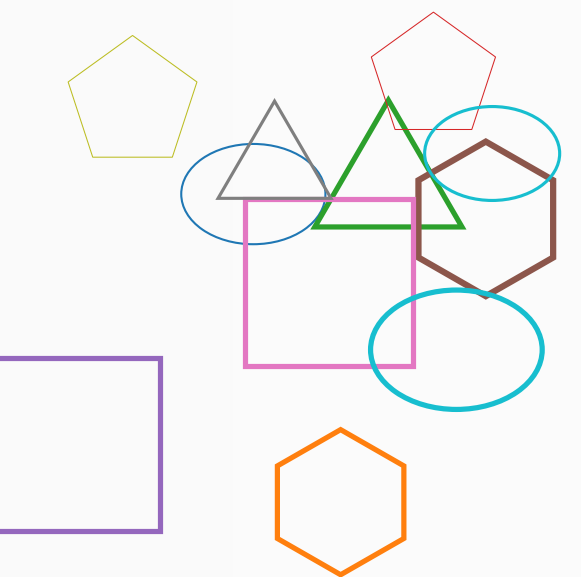[{"shape": "oval", "thickness": 1, "radius": 0.62, "center": [0.436, 0.663]}, {"shape": "hexagon", "thickness": 2.5, "radius": 0.63, "center": [0.586, 0.13]}, {"shape": "triangle", "thickness": 2.5, "radius": 0.73, "center": [0.668, 0.679]}, {"shape": "pentagon", "thickness": 0.5, "radius": 0.56, "center": [0.746, 0.866]}, {"shape": "square", "thickness": 2.5, "radius": 0.75, "center": [0.125, 0.23]}, {"shape": "hexagon", "thickness": 3, "radius": 0.67, "center": [0.836, 0.62]}, {"shape": "square", "thickness": 2.5, "radius": 0.72, "center": [0.567, 0.51]}, {"shape": "triangle", "thickness": 1.5, "radius": 0.56, "center": [0.472, 0.712]}, {"shape": "pentagon", "thickness": 0.5, "radius": 0.58, "center": [0.228, 0.821]}, {"shape": "oval", "thickness": 1.5, "radius": 0.58, "center": [0.847, 0.733]}, {"shape": "oval", "thickness": 2.5, "radius": 0.74, "center": [0.785, 0.394]}]